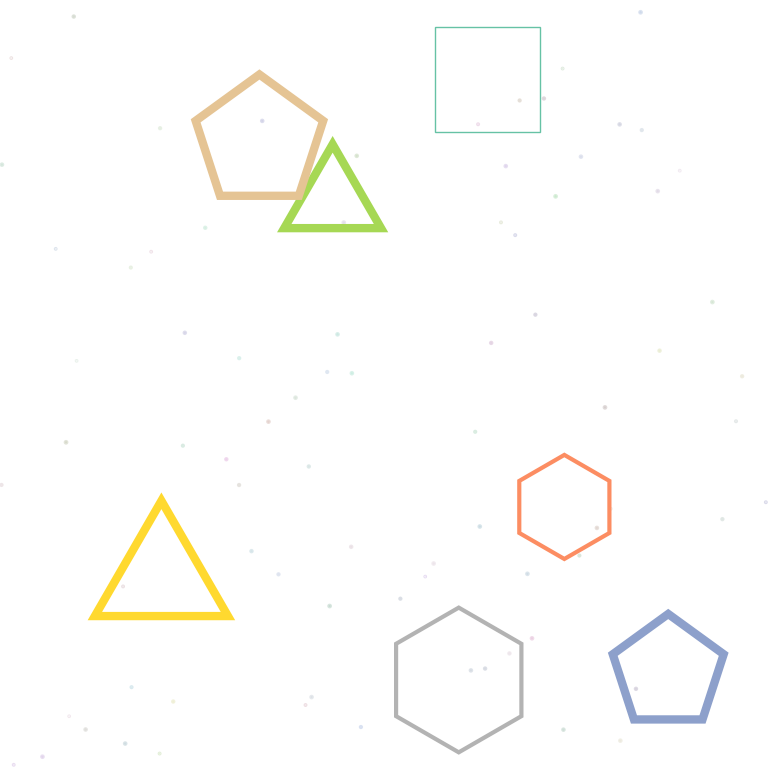[{"shape": "square", "thickness": 0.5, "radius": 0.34, "center": [0.633, 0.897]}, {"shape": "hexagon", "thickness": 1.5, "radius": 0.34, "center": [0.733, 0.342]}, {"shape": "pentagon", "thickness": 3, "radius": 0.38, "center": [0.868, 0.127]}, {"shape": "triangle", "thickness": 3, "radius": 0.36, "center": [0.432, 0.74]}, {"shape": "triangle", "thickness": 3, "radius": 0.5, "center": [0.21, 0.25]}, {"shape": "pentagon", "thickness": 3, "radius": 0.44, "center": [0.337, 0.816]}, {"shape": "hexagon", "thickness": 1.5, "radius": 0.47, "center": [0.596, 0.117]}]